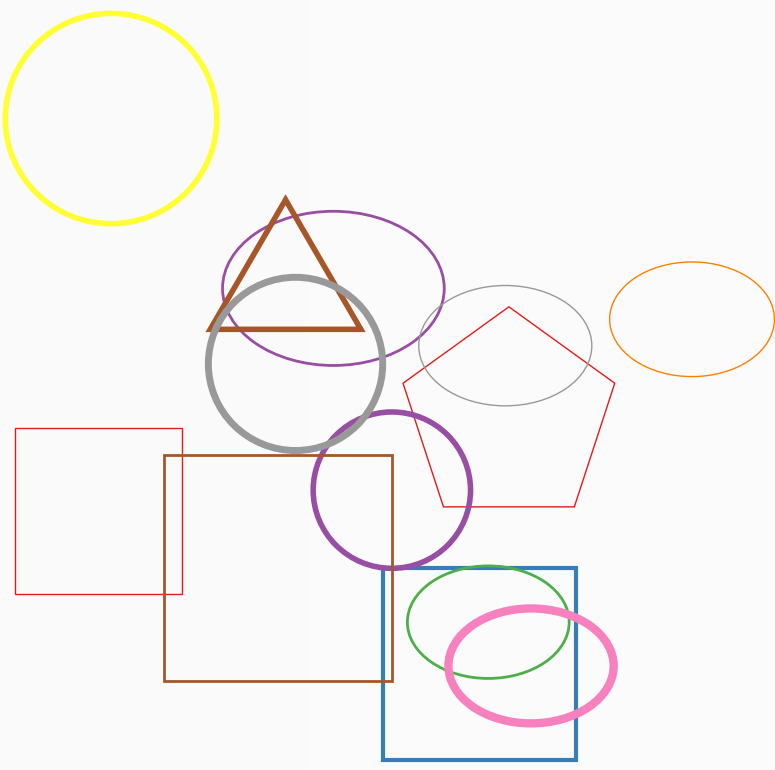[{"shape": "pentagon", "thickness": 0.5, "radius": 0.72, "center": [0.657, 0.458]}, {"shape": "square", "thickness": 0.5, "radius": 0.54, "center": [0.127, 0.336]}, {"shape": "square", "thickness": 1.5, "radius": 0.62, "center": [0.618, 0.138]}, {"shape": "oval", "thickness": 1, "radius": 0.52, "center": [0.63, 0.192]}, {"shape": "circle", "thickness": 2, "radius": 0.51, "center": [0.506, 0.363]}, {"shape": "oval", "thickness": 1, "radius": 0.72, "center": [0.43, 0.625]}, {"shape": "oval", "thickness": 0.5, "radius": 0.53, "center": [0.893, 0.585]}, {"shape": "circle", "thickness": 2, "radius": 0.68, "center": [0.143, 0.846]}, {"shape": "square", "thickness": 1, "radius": 0.73, "center": [0.358, 0.263]}, {"shape": "triangle", "thickness": 2, "radius": 0.56, "center": [0.368, 0.628]}, {"shape": "oval", "thickness": 3, "radius": 0.53, "center": [0.685, 0.135]}, {"shape": "circle", "thickness": 2.5, "radius": 0.56, "center": [0.381, 0.527]}, {"shape": "oval", "thickness": 0.5, "radius": 0.56, "center": [0.652, 0.551]}]